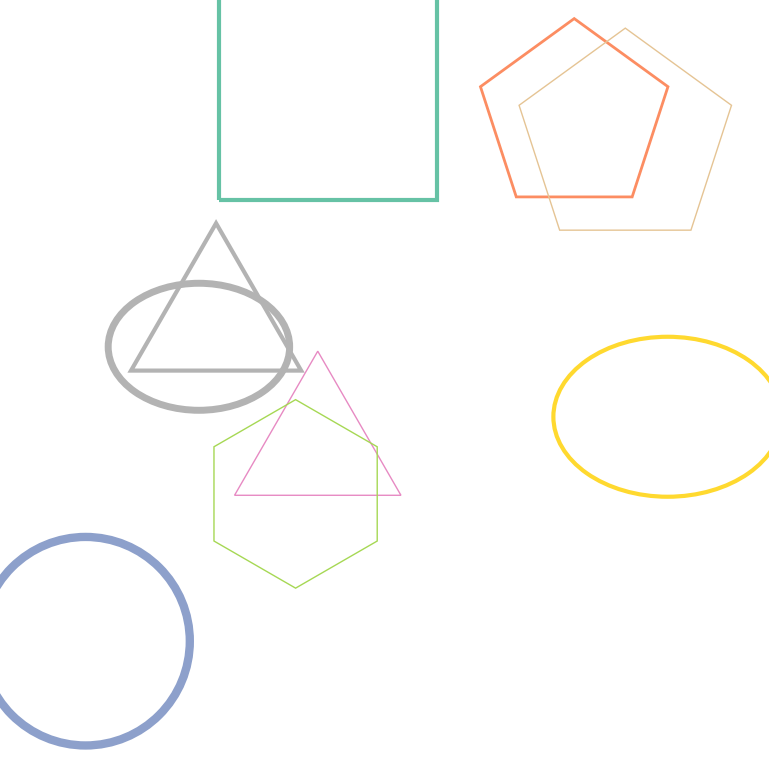[{"shape": "square", "thickness": 1.5, "radius": 0.71, "center": [0.426, 0.882]}, {"shape": "pentagon", "thickness": 1, "radius": 0.64, "center": [0.746, 0.848]}, {"shape": "circle", "thickness": 3, "radius": 0.68, "center": [0.111, 0.167]}, {"shape": "triangle", "thickness": 0.5, "radius": 0.62, "center": [0.413, 0.419]}, {"shape": "hexagon", "thickness": 0.5, "radius": 0.61, "center": [0.384, 0.359]}, {"shape": "oval", "thickness": 1.5, "radius": 0.74, "center": [0.867, 0.459]}, {"shape": "pentagon", "thickness": 0.5, "radius": 0.73, "center": [0.812, 0.818]}, {"shape": "oval", "thickness": 2.5, "radius": 0.59, "center": [0.258, 0.55]}, {"shape": "triangle", "thickness": 1.5, "radius": 0.64, "center": [0.281, 0.582]}]